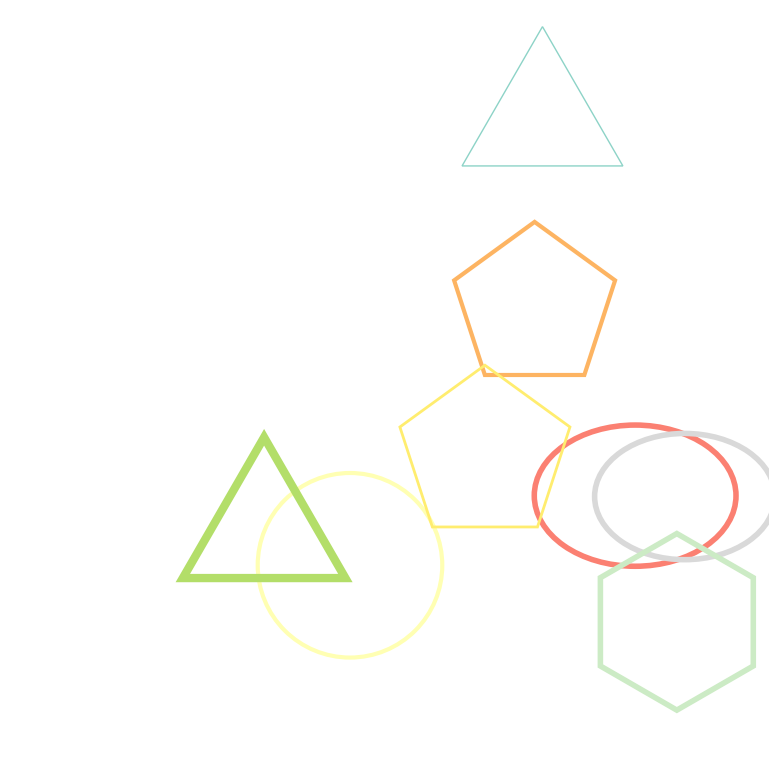[{"shape": "triangle", "thickness": 0.5, "radius": 0.6, "center": [0.705, 0.845]}, {"shape": "circle", "thickness": 1.5, "radius": 0.6, "center": [0.455, 0.266]}, {"shape": "oval", "thickness": 2, "radius": 0.65, "center": [0.825, 0.356]}, {"shape": "pentagon", "thickness": 1.5, "radius": 0.55, "center": [0.694, 0.602]}, {"shape": "triangle", "thickness": 3, "radius": 0.61, "center": [0.343, 0.31]}, {"shape": "oval", "thickness": 2, "radius": 0.59, "center": [0.889, 0.355]}, {"shape": "hexagon", "thickness": 2, "radius": 0.57, "center": [0.879, 0.192]}, {"shape": "pentagon", "thickness": 1, "radius": 0.58, "center": [0.63, 0.41]}]